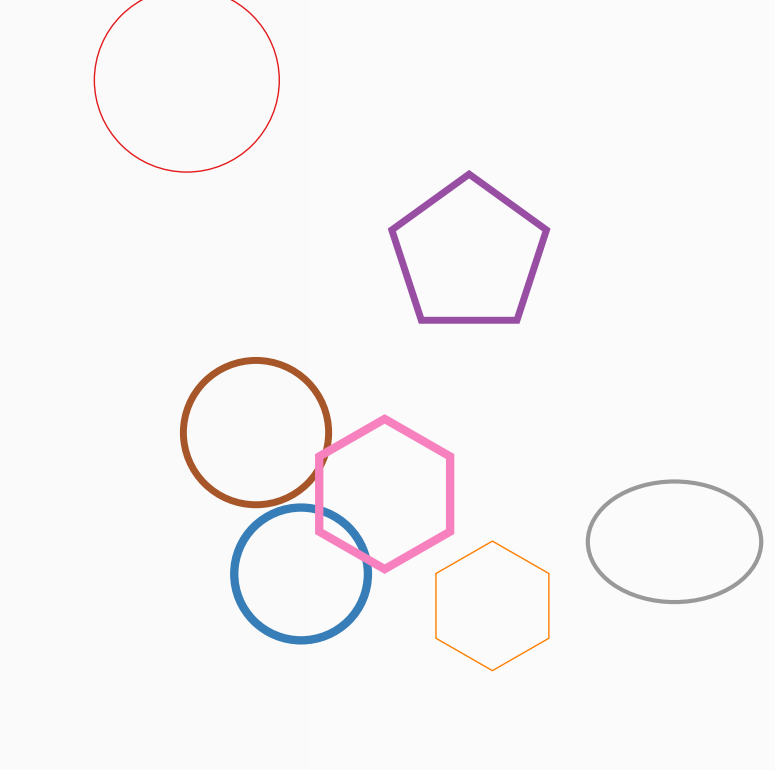[{"shape": "circle", "thickness": 0.5, "radius": 0.6, "center": [0.241, 0.896]}, {"shape": "circle", "thickness": 3, "radius": 0.43, "center": [0.388, 0.255]}, {"shape": "pentagon", "thickness": 2.5, "radius": 0.52, "center": [0.605, 0.669]}, {"shape": "hexagon", "thickness": 0.5, "radius": 0.42, "center": [0.635, 0.213]}, {"shape": "circle", "thickness": 2.5, "radius": 0.47, "center": [0.33, 0.438]}, {"shape": "hexagon", "thickness": 3, "radius": 0.49, "center": [0.496, 0.358]}, {"shape": "oval", "thickness": 1.5, "radius": 0.56, "center": [0.87, 0.296]}]